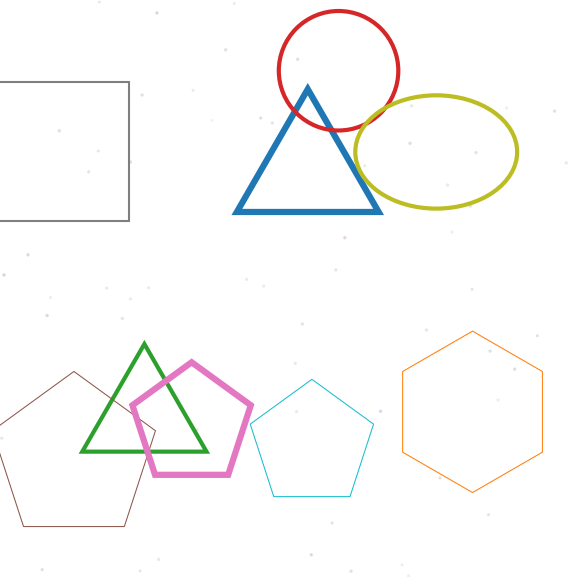[{"shape": "triangle", "thickness": 3, "radius": 0.71, "center": [0.533, 0.703]}, {"shape": "hexagon", "thickness": 0.5, "radius": 0.7, "center": [0.818, 0.286]}, {"shape": "triangle", "thickness": 2, "radius": 0.62, "center": [0.25, 0.279]}, {"shape": "circle", "thickness": 2, "radius": 0.52, "center": [0.586, 0.877]}, {"shape": "pentagon", "thickness": 0.5, "radius": 0.74, "center": [0.128, 0.207]}, {"shape": "pentagon", "thickness": 3, "radius": 0.54, "center": [0.332, 0.264]}, {"shape": "square", "thickness": 1, "radius": 0.6, "center": [0.102, 0.737]}, {"shape": "oval", "thickness": 2, "radius": 0.7, "center": [0.755, 0.736]}, {"shape": "pentagon", "thickness": 0.5, "radius": 0.56, "center": [0.54, 0.23]}]